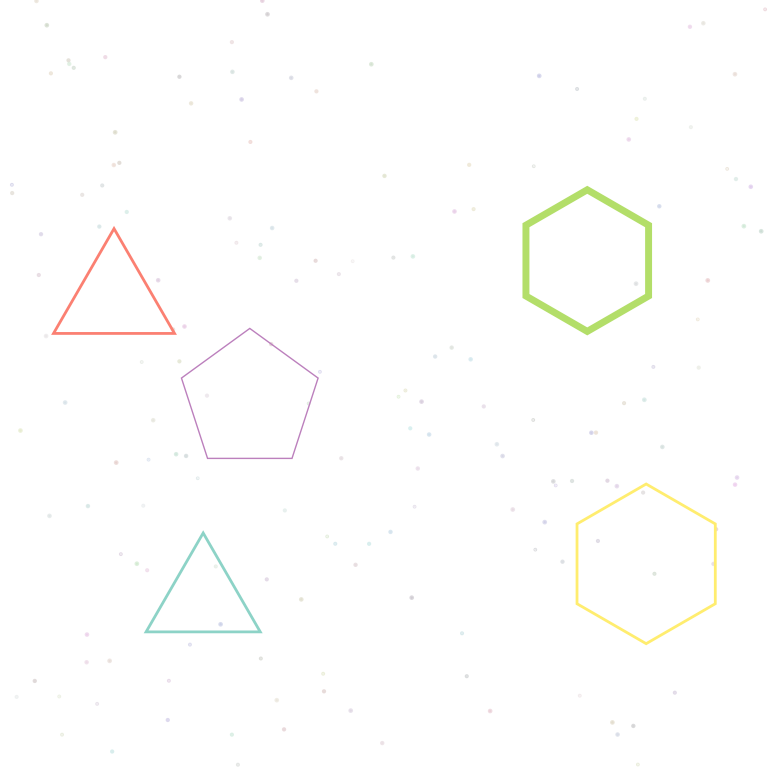[{"shape": "triangle", "thickness": 1, "radius": 0.43, "center": [0.264, 0.222]}, {"shape": "triangle", "thickness": 1, "radius": 0.45, "center": [0.148, 0.612]}, {"shape": "hexagon", "thickness": 2.5, "radius": 0.46, "center": [0.763, 0.662]}, {"shape": "pentagon", "thickness": 0.5, "radius": 0.47, "center": [0.324, 0.48]}, {"shape": "hexagon", "thickness": 1, "radius": 0.52, "center": [0.839, 0.268]}]